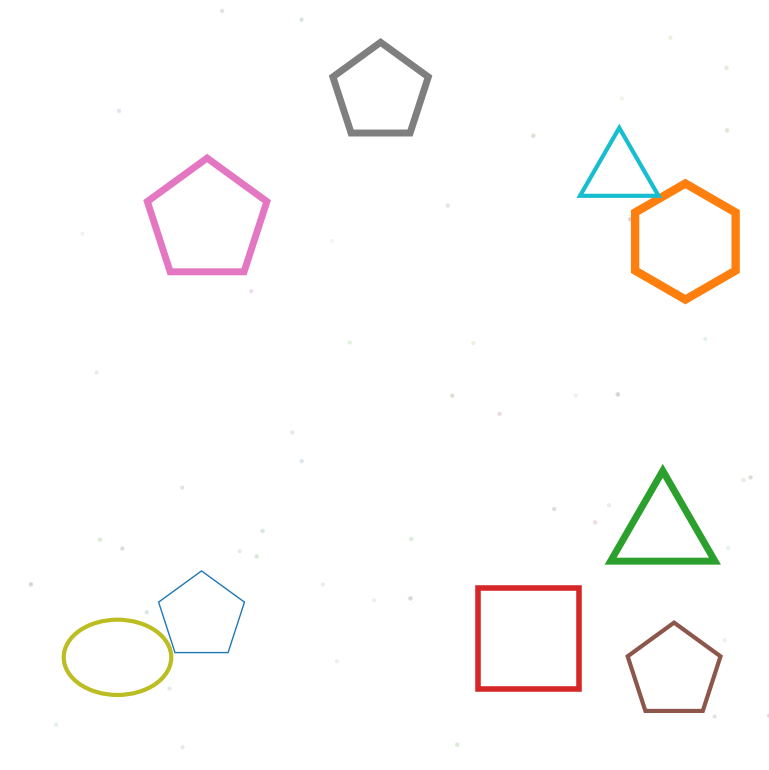[{"shape": "pentagon", "thickness": 0.5, "radius": 0.29, "center": [0.262, 0.2]}, {"shape": "hexagon", "thickness": 3, "radius": 0.38, "center": [0.89, 0.686]}, {"shape": "triangle", "thickness": 2.5, "radius": 0.39, "center": [0.861, 0.31]}, {"shape": "square", "thickness": 2, "radius": 0.33, "center": [0.686, 0.171]}, {"shape": "pentagon", "thickness": 1.5, "radius": 0.32, "center": [0.875, 0.128]}, {"shape": "pentagon", "thickness": 2.5, "radius": 0.41, "center": [0.269, 0.713]}, {"shape": "pentagon", "thickness": 2.5, "radius": 0.33, "center": [0.494, 0.88]}, {"shape": "oval", "thickness": 1.5, "radius": 0.35, "center": [0.153, 0.146]}, {"shape": "triangle", "thickness": 1.5, "radius": 0.29, "center": [0.804, 0.775]}]